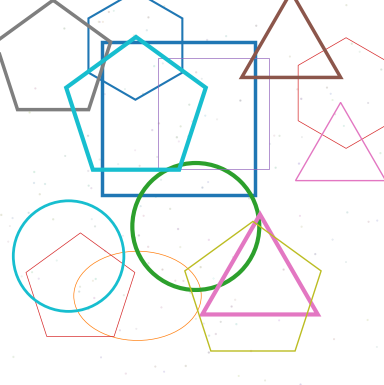[{"shape": "hexagon", "thickness": 1.5, "radius": 0.7, "center": [0.352, 0.882]}, {"shape": "square", "thickness": 2.5, "radius": 1.0, "center": [0.463, 0.692]}, {"shape": "oval", "thickness": 0.5, "radius": 0.83, "center": [0.357, 0.232]}, {"shape": "circle", "thickness": 3, "radius": 0.82, "center": [0.509, 0.412]}, {"shape": "pentagon", "thickness": 0.5, "radius": 0.74, "center": [0.209, 0.246]}, {"shape": "hexagon", "thickness": 0.5, "radius": 0.72, "center": [0.899, 0.758]}, {"shape": "square", "thickness": 0.5, "radius": 0.72, "center": [0.554, 0.705]}, {"shape": "triangle", "thickness": 2.5, "radius": 0.74, "center": [0.756, 0.873]}, {"shape": "triangle", "thickness": 1, "radius": 0.68, "center": [0.885, 0.598]}, {"shape": "triangle", "thickness": 3, "radius": 0.87, "center": [0.675, 0.27]}, {"shape": "pentagon", "thickness": 2.5, "radius": 0.79, "center": [0.138, 0.842]}, {"shape": "pentagon", "thickness": 1, "radius": 0.93, "center": [0.657, 0.239]}, {"shape": "pentagon", "thickness": 3, "radius": 0.95, "center": [0.353, 0.713]}, {"shape": "circle", "thickness": 2, "radius": 0.72, "center": [0.178, 0.335]}]